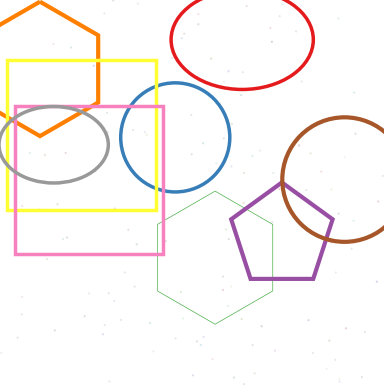[{"shape": "oval", "thickness": 2.5, "radius": 0.92, "center": [0.629, 0.897]}, {"shape": "circle", "thickness": 2.5, "radius": 0.71, "center": [0.455, 0.643]}, {"shape": "hexagon", "thickness": 0.5, "radius": 0.86, "center": [0.559, 0.331]}, {"shape": "pentagon", "thickness": 3, "radius": 0.69, "center": [0.732, 0.388]}, {"shape": "hexagon", "thickness": 3, "radius": 0.87, "center": [0.104, 0.821]}, {"shape": "square", "thickness": 2.5, "radius": 0.97, "center": [0.212, 0.649]}, {"shape": "circle", "thickness": 3, "radius": 0.81, "center": [0.895, 0.534]}, {"shape": "square", "thickness": 2.5, "radius": 0.96, "center": [0.232, 0.532]}, {"shape": "oval", "thickness": 2.5, "radius": 0.71, "center": [0.139, 0.624]}]